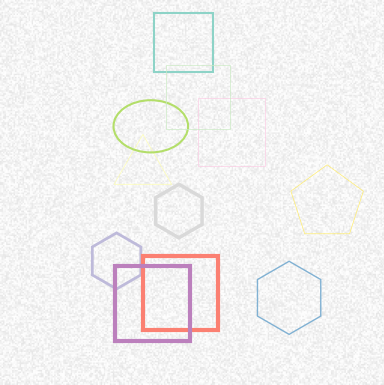[{"shape": "square", "thickness": 1.5, "radius": 0.38, "center": [0.478, 0.89]}, {"shape": "triangle", "thickness": 0.5, "radius": 0.43, "center": [0.371, 0.564]}, {"shape": "hexagon", "thickness": 2, "radius": 0.36, "center": [0.303, 0.322]}, {"shape": "square", "thickness": 3, "radius": 0.48, "center": [0.469, 0.239]}, {"shape": "hexagon", "thickness": 1, "radius": 0.47, "center": [0.751, 0.226]}, {"shape": "oval", "thickness": 1.5, "radius": 0.48, "center": [0.392, 0.672]}, {"shape": "square", "thickness": 0.5, "radius": 0.44, "center": [0.601, 0.657]}, {"shape": "hexagon", "thickness": 2.5, "radius": 0.35, "center": [0.465, 0.452]}, {"shape": "square", "thickness": 3, "radius": 0.49, "center": [0.397, 0.211]}, {"shape": "square", "thickness": 0.5, "radius": 0.41, "center": [0.514, 0.747]}, {"shape": "pentagon", "thickness": 0.5, "radius": 0.5, "center": [0.85, 0.473]}]